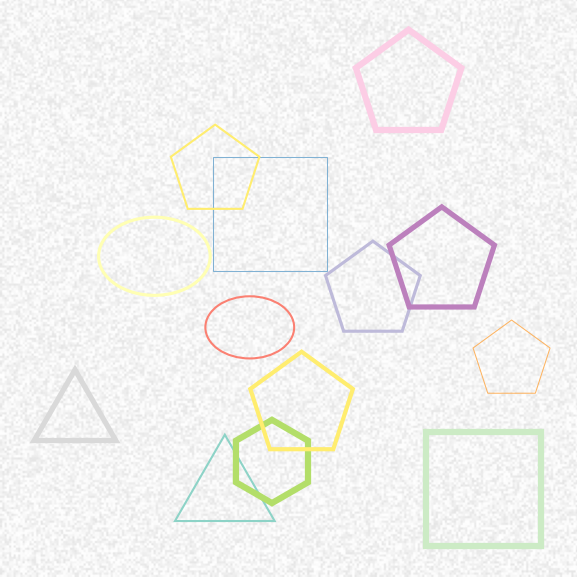[{"shape": "triangle", "thickness": 1, "radius": 0.5, "center": [0.389, 0.147]}, {"shape": "oval", "thickness": 1.5, "radius": 0.48, "center": [0.267, 0.555]}, {"shape": "pentagon", "thickness": 1.5, "radius": 0.43, "center": [0.646, 0.495]}, {"shape": "oval", "thickness": 1, "radius": 0.38, "center": [0.432, 0.432]}, {"shape": "square", "thickness": 0.5, "radius": 0.5, "center": [0.468, 0.629]}, {"shape": "pentagon", "thickness": 0.5, "radius": 0.35, "center": [0.886, 0.375]}, {"shape": "hexagon", "thickness": 3, "radius": 0.36, "center": [0.471, 0.2]}, {"shape": "pentagon", "thickness": 3, "radius": 0.48, "center": [0.708, 0.852]}, {"shape": "triangle", "thickness": 2.5, "radius": 0.41, "center": [0.13, 0.277]}, {"shape": "pentagon", "thickness": 2.5, "radius": 0.48, "center": [0.765, 0.545]}, {"shape": "square", "thickness": 3, "radius": 0.5, "center": [0.837, 0.153]}, {"shape": "pentagon", "thickness": 1, "radius": 0.4, "center": [0.373, 0.703]}, {"shape": "pentagon", "thickness": 2, "radius": 0.47, "center": [0.522, 0.297]}]